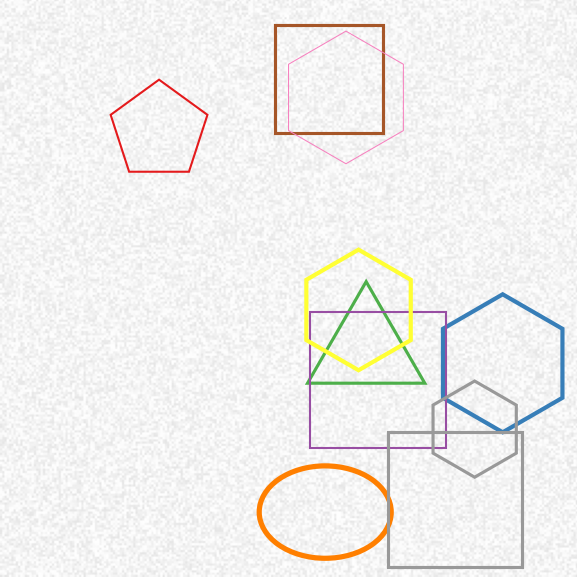[{"shape": "pentagon", "thickness": 1, "radius": 0.44, "center": [0.275, 0.773]}, {"shape": "hexagon", "thickness": 2, "radius": 0.6, "center": [0.87, 0.37]}, {"shape": "triangle", "thickness": 1.5, "radius": 0.59, "center": [0.634, 0.394]}, {"shape": "square", "thickness": 1, "radius": 0.59, "center": [0.654, 0.341]}, {"shape": "oval", "thickness": 2.5, "radius": 0.57, "center": [0.563, 0.112]}, {"shape": "hexagon", "thickness": 2, "radius": 0.52, "center": [0.621, 0.462]}, {"shape": "square", "thickness": 1.5, "radius": 0.47, "center": [0.569, 0.862]}, {"shape": "hexagon", "thickness": 0.5, "radius": 0.57, "center": [0.599, 0.83]}, {"shape": "hexagon", "thickness": 1.5, "radius": 0.42, "center": [0.822, 0.256]}, {"shape": "square", "thickness": 1.5, "radius": 0.58, "center": [0.788, 0.134]}]